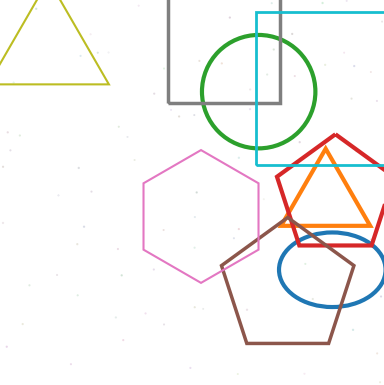[{"shape": "oval", "thickness": 3, "radius": 0.69, "center": [0.863, 0.299]}, {"shape": "triangle", "thickness": 3, "radius": 0.67, "center": [0.846, 0.48]}, {"shape": "circle", "thickness": 3, "radius": 0.74, "center": [0.672, 0.762]}, {"shape": "pentagon", "thickness": 3, "radius": 0.8, "center": [0.871, 0.492]}, {"shape": "pentagon", "thickness": 2.5, "radius": 0.9, "center": [0.747, 0.254]}, {"shape": "hexagon", "thickness": 1.5, "radius": 0.86, "center": [0.522, 0.438]}, {"shape": "square", "thickness": 2.5, "radius": 0.73, "center": [0.581, 0.877]}, {"shape": "triangle", "thickness": 1.5, "radius": 0.91, "center": [0.126, 0.871]}, {"shape": "square", "thickness": 2, "radius": 0.99, "center": [0.863, 0.769]}]